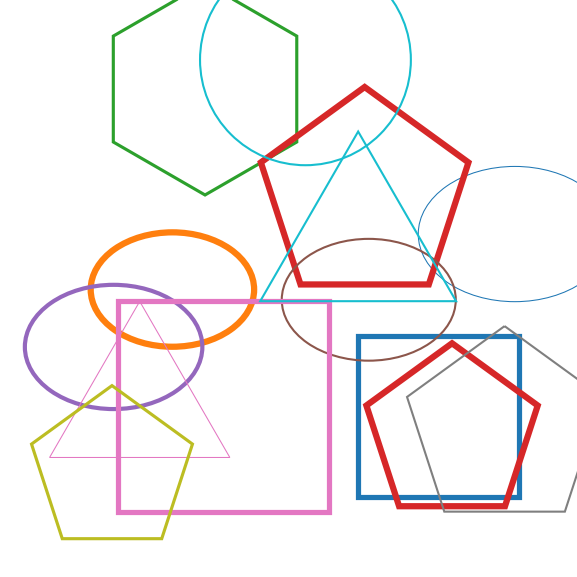[{"shape": "square", "thickness": 2.5, "radius": 0.7, "center": [0.759, 0.278]}, {"shape": "oval", "thickness": 0.5, "radius": 0.84, "center": [0.892, 0.594]}, {"shape": "oval", "thickness": 3, "radius": 0.71, "center": [0.299, 0.498]}, {"shape": "hexagon", "thickness": 1.5, "radius": 0.92, "center": [0.355, 0.845]}, {"shape": "pentagon", "thickness": 3, "radius": 0.78, "center": [0.783, 0.249]}, {"shape": "pentagon", "thickness": 3, "radius": 0.94, "center": [0.631, 0.659]}, {"shape": "oval", "thickness": 2, "radius": 0.77, "center": [0.197, 0.398]}, {"shape": "oval", "thickness": 1, "radius": 0.75, "center": [0.639, 0.48]}, {"shape": "square", "thickness": 2.5, "radius": 0.91, "center": [0.386, 0.295]}, {"shape": "triangle", "thickness": 0.5, "radius": 0.9, "center": [0.242, 0.297]}, {"shape": "pentagon", "thickness": 1, "radius": 0.89, "center": [0.874, 0.257]}, {"shape": "pentagon", "thickness": 1.5, "radius": 0.73, "center": [0.194, 0.185]}, {"shape": "circle", "thickness": 1, "radius": 0.91, "center": [0.529, 0.896]}, {"shape": "triangle", "thickness": 1, "radius": 0.98, "center": [0.62, 0.576]}]